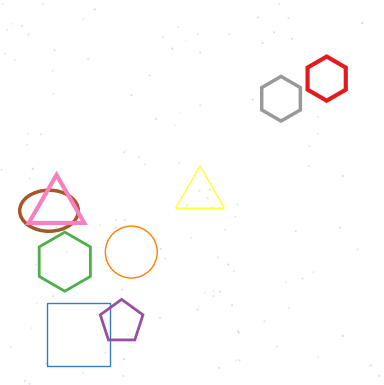[{"shape": "hexagon", "thickness": 3, "radius": 0.29, "center": [0.849, 0.796]}, {"shape": "square", "thickness": 1, "radius": 0.41, "center": [0.204, 0.132]}, {"shape": "hexagon", "thickness": 2, "radius": 0.38, "center": [0.168, 0.32]}, {"shape": "pentagon", "thickness": 2, "radius": 0.29, "center": [0.316, 0.164]}, {"shape": "circle", "thickness": 1, "radius": 0.34, "center": [0.341, 0.345]}, {"shape": "triangle", "thickness": 1, "radius": 0.37, "center": [0.52, 0.496]}, {"shape": "oval", "thickness": 2.5, "radius": 0.38, "center": [0.127, 0.453]}, {"shape": "triangle", "thickness": 3, "radius": 0.42, "center": [0.147, 0.462]}, {"shape": "hexagon", "thickness": 2.5, "radius": 0.29, "center": [0.73, 0.744]}]